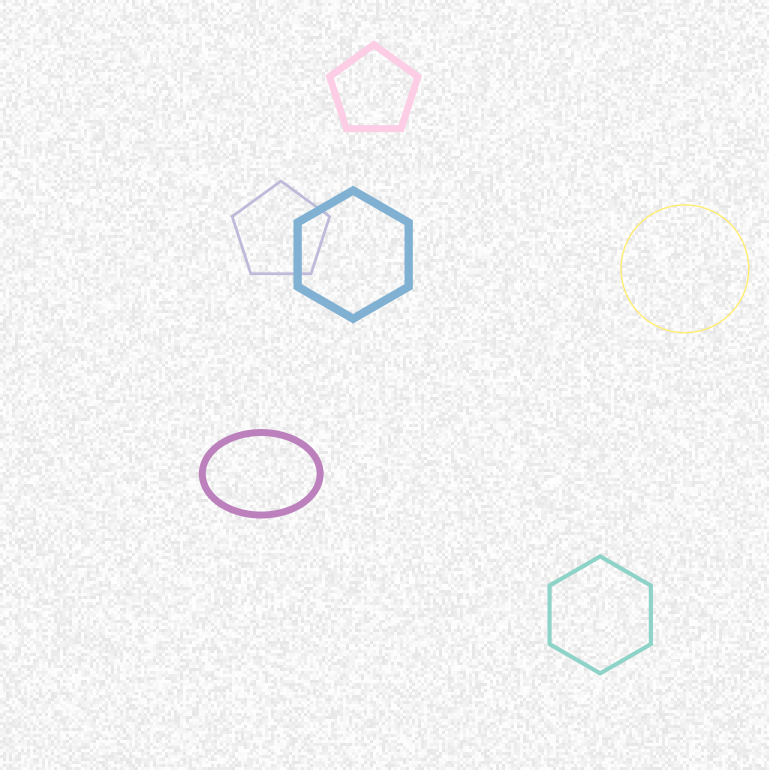[{"shape": "hexagon", "thickness": 1.5, "radius": 0.38, "center": [0.779, 0.201]}, {"shape": "pentagon", "thickness": 1, "radius": 0.33, "center": [0.365, 0.698]}, {"shape": "hexagon", "thickness": 3, "radius": 0.42, "center": [0.459, 0.669]}, {"shape": "pentagon", "thickness": 2.5, "radius": 0.3, "center": [0.485, 0.882]}, {"shape": "oval", "thickness": 2.5, "radius": 0.38, "center": [0.339, 0.385]}, {"shape": "circle", "thickness": 0.5, "radius": 0.41, "center": [0.889, 0.651]}]